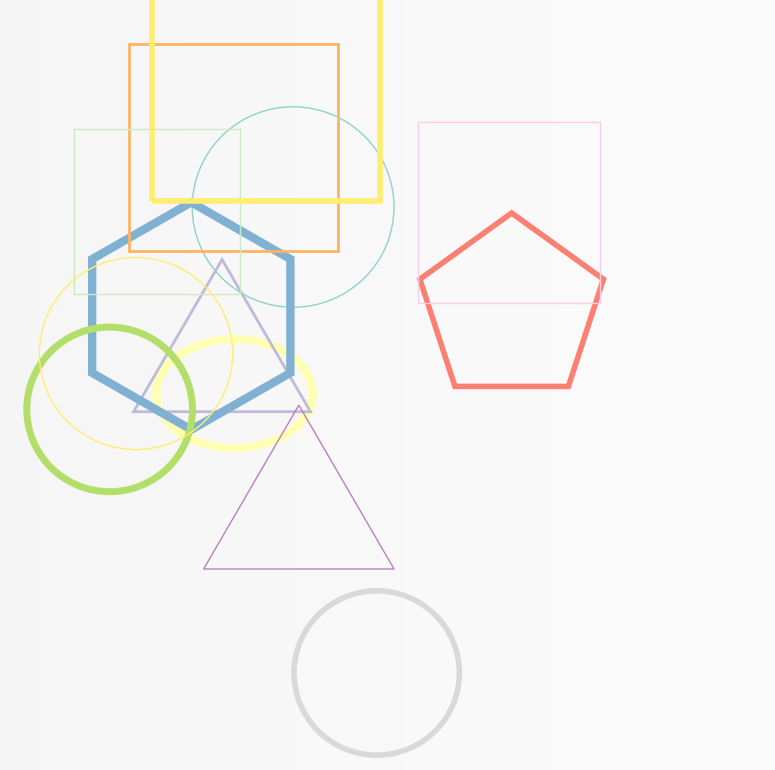[{"shape": "circle", "thickness": 0.5, "radius": 0.65, "center": [0.378, 0.731]}, {"shape": "oval", "thickness": 3, "radius": 0.5, "center": [0.303, 0.489]}, {"shape": "triangle", "thickness": 1, "radius": 0.66, "center": [0.287, 0.531]}, {"shape": "pentagon", "thickness": 2, "radius": 0.62, "center": [0.66, 0.599]}, {"shape": "hexagon", "thickness": 3, "radius": 0.74, "center": [0.247, 0.59]}, {"shape": "square", "thickness": 1, "radius": 0.67, "center": [0.301, 0.809]}, {"shape": "circle", "thickness": 2.5, "radius": 0.53, "center": [0.141, 0.468]}, {"shape": "square", "thickness": 0.5, "radius": 0.59, "center": [0.656, 0.724]}, {"shape": "circle", "thickness": 2, "radius": 0.53, "center": [0.486, 0.126]}, {"shape": "triangle", "thickness": 0.5, "radius": 0.71, "center": [0.386, 0.332]}, {"shape": "square", "thickness": 0.5, "radius": 0.54, "center": [0.203, 0.725]}, {"shape": "square", "thickness": 2, "radius": 0.74, "center": [0.343, 0.886]}, {"shape": "circle", "thickness": 0.5, "radius": 0.62, "center": [0.175, 0.541]}]